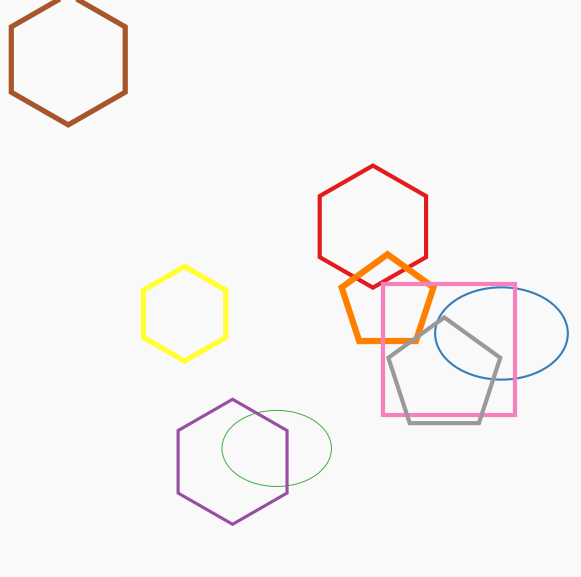[{"shape": "hexagon", "thickness": 2, "radius": 0.53, "center": [0.642, 0.607]}, {"shape": "oval", "thickness": 1, "radius": 0.57, "center": [0.863, 0.422]}, {"shape": "oval", "thickness": 0.5, "radius": 0.47, "center": [0.476, 0.223]}, {"shape": "hexagon", "thickness": 1.5, "radius": 0.54, "center": [0.4, 0.199]}, {"shape": "pentagon", "thickness": 3, "radius": 0.42, "center": [0.667, 0.476]}, {"shape": "hexagon", "thickness": 2.5, "radius": 0.41, "center": [0.318, 0.456]}, {"shape": "hexagon", "thickness": 2.5, "radius": 0.57, "center": [0.117, 0.896]}, {"shape": "square", "thickness": 2, "radius": 0.57, "center": [0.773, 0.394]}, {"shape": "pentagon", "thickness": 2, "radius": 0.51, "center": [0.764, 0.348]}]